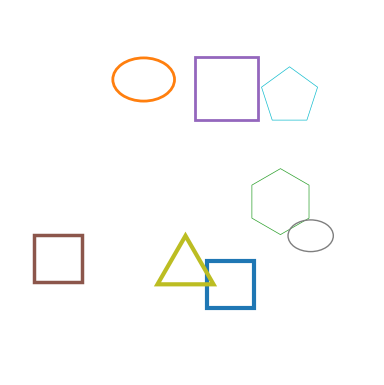[{"shape": "square", "thickness": 3, "radius": 0.31, "center": [0.599, 0.261]}, {"shape": "oval", "thickness": 2, "radius": 0.4, "center": [0.373, 0.794]}, {"shape": "hexagon", "thickness": 0.5, "radius": 0.43, "center": [0.728, 0.476]}, {"shape": "square", "thickness": 2, "radius": 0.41, "center": [0.589, 0.769]}, {"shape": "square", "thickness": 2.5, "radius": 0.31, "center": [0.15, 0.329]}, {"shape": "oval", "thickness": 1, "radius": 0.29, "center": [0.807, 0.388]}, {"shape": "triangle", "thickness": 3, "radius": 0.42, "center": [0.482, 0.304]}, {"shape": "pentagon", "thickness": 0.5, "radius": 0.38, "center": [0.752, 0.75]}]